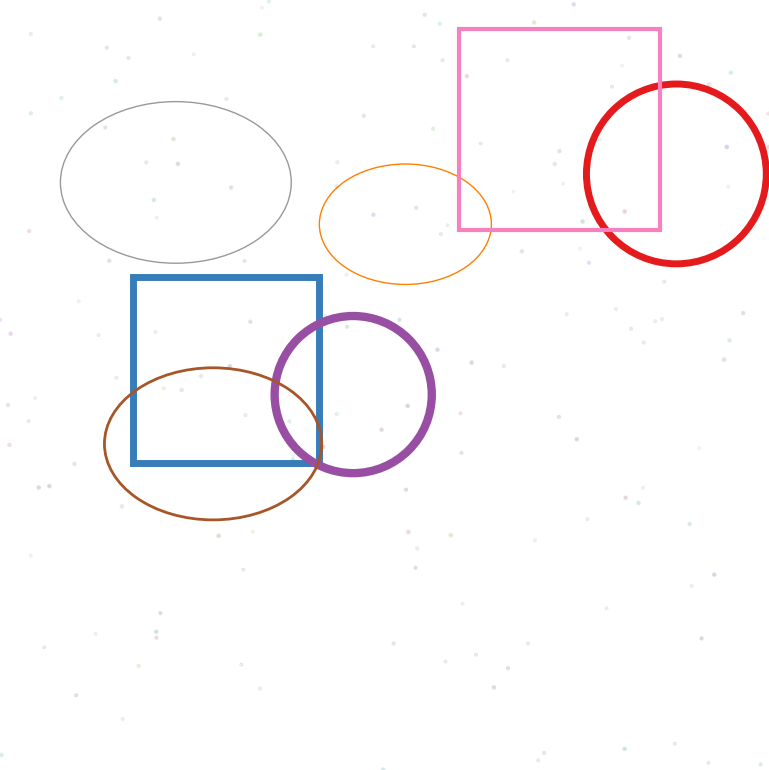[{"shape": "circle", "thickness": 2.5, "radius": 0.58, "center": [0.878, 0.774]}, {"shape": "square", "thickness": 2.5, "radius": 0.6, "center": [0.293, 0.52]}, {"shape": "circle", "thickness": 3, "radius": 0.51, "center": [0.459, 0.488]}, {"shape": "oval", "thickness": 0.5, "radius": 0.56, "center": [0.526, 0.709]}, {"shape": "oval", "thickness": 1, "radius": 0.71, "center": [0.277, 0.424]}, {"shape": "square", "thickness": 1.5, "radius": 0.65, "center": [0.726, 0.832]}, {"shape": "oval", "thickness": 0.5, "radius": 0.75, "center": [0.228, 0.763]}]